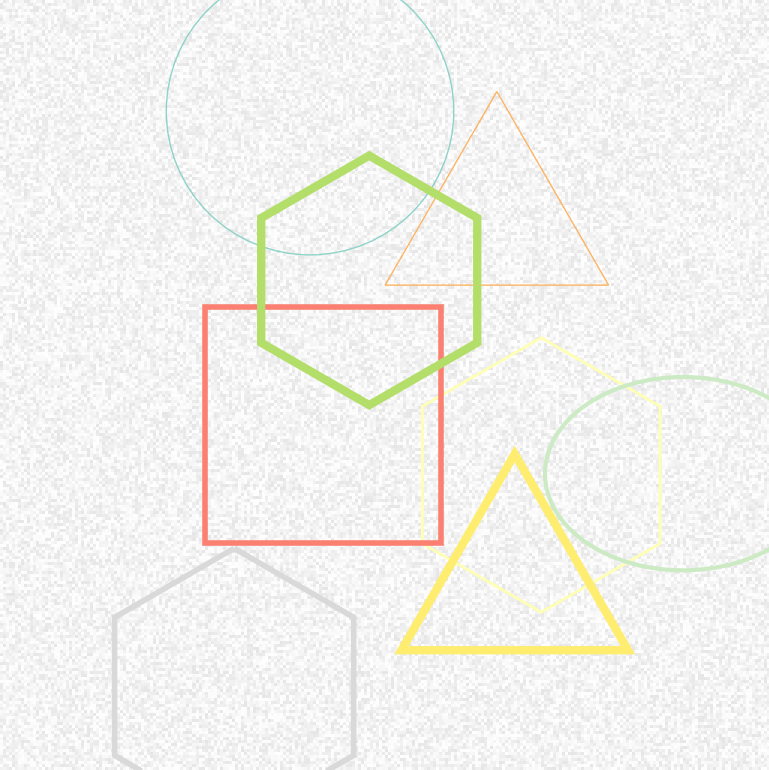[{"shape": "circle", "thickness": 0.5, "radius": 0.93, "center": [0.403, 0.856]}, {"shape": "hexagon", "thickness": 1, "radius": 0.89, "center": [0.703, 0.383]}, {"shape": "square", "thickness": 2, "radius": 0.77, "center": [0.42, 0.448]}, {"shape": "triangle", "thickness": 0.5, "radius": 0.84, "center": [0.645, 0.713]}, {"shape": "hexagon", "thickness": 3, "radius": 0.81, "center": [0.48, 0.636]}, {"shape": "hexagon", "thickness": 2, "radius": 0.9, "center": [0.304, 0.109]}, {"shape": "oval", "thickness": 1.5, "radius": 0.9, "center": [0.887, 0.385]}, {"shape": "triangle", "thickness": 3, "radius": 0.85, "center": [0.668, 0.24]}]